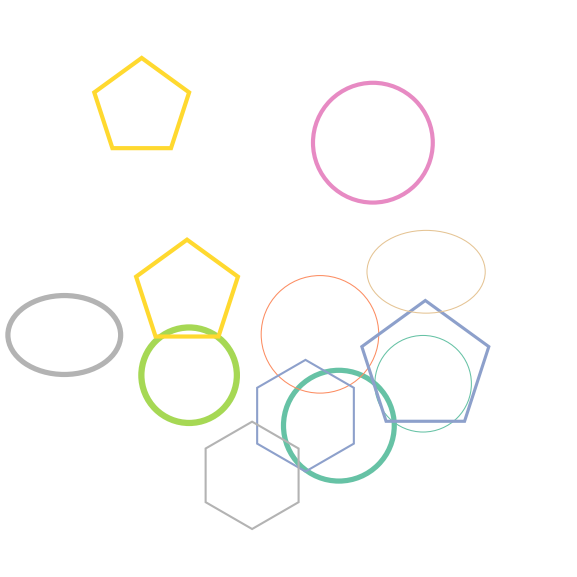[{"shape": "circle", "thickness": 0.5, "radius": 0.42, "center": [0.733, 0.335]}, {"shape": "circle", "thickness": 2.5, "radius": 0.48, "center": [0.587, 0.262]}, {"shape": "circle", "thickness": 0.5, "radius": 0.51, "center": [0.554, 0.42]}, {"shape": "pentagon", "thickness": 1.5, "radius": 0.58, "center": [0.736, 0.363]}, {"shape": "hexagon", "thickness": 1, "radius": 0.48, "center": [0.529, 0.279]}, {"shape": "circle", "thickness": 2, "radius": 0.52, "center": [0.646, 0.752]}, {"shape": "circle", "thickness": 3, "radius": 0.41, "center": [0.327, 0.349]}, {"shape": "pentagon", "thickness": 2, "radius": 0.46, "center": [0.324, 0.491]}, {"shape": "pentagon", "thickness": 2, "radius": 0.43, "center": [0.245, 0.812]}, {"shape": "oval", "thickness": 0.5, "radius": 0.51, "center": [0.738, 0.529]}, {"shape": "hexagon", "thickness": 1, "radius": 0.46, "center": [0.437, 0.176]}, {"shape": "oval", "thickness": 2.5, "radius": 0.49, "center": [0.111, 0.419]}]